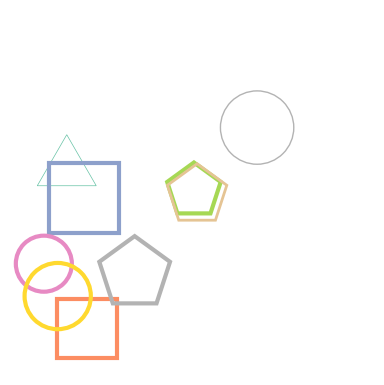[{"shape": "triangle", "thickness": 0.5, "radius": 0.44, "center": [0.173, 0.562]}, {"shape": "square", "thickness": 3, "radius": 0.39, "center": [0.226, 0.147]}, {"shape": "square", "thickness": 3, "radius": 0.46, "center": [0.218, 0.486]}, {"shape": "circle", "thickness": 3, "radius": 0.36, "center": [0.114, 0.315]}, {"shape": "pentagon", "thickness": 3, "radius": 0.37, "center": [0.504, 0.505]}, {"shape": "circle", "thickness": 3, "radius": 0.43, "center": [0.15, 0.231]}, {"shape": "pentagon", "thickness": 2, "radius": 0.41, "center": [0.512, 0.494]}, {"shape": "circle", "thickness": 1, "radius": 0.48, "center": [0.668, 0.669]}, {"shape": "pentagon", "thickness": 3, "radius": 0.48, "center": [0.35, 0.29]}]